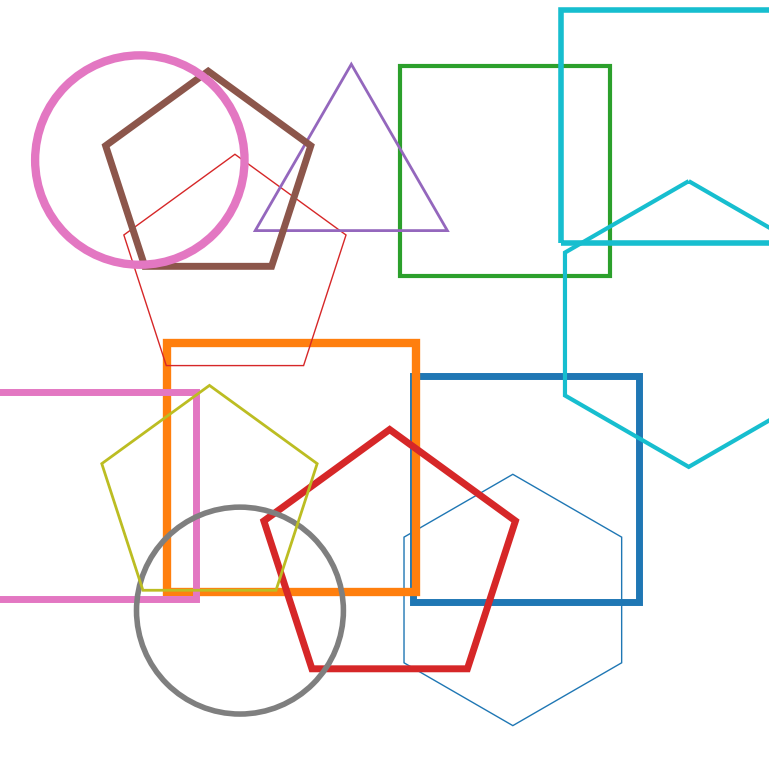[{"shape": "square", "thickness": 2.5, "radius": 0.73, "center": [0.683, 0.365]}, {"shape": "hexagon", "thickness": 0.5, "radius": 0.82, "center": [0.666, 0.221]}, {"shape": "square", "thickness": 3, "radius": 0.81, "center": [0.378, 0.393]}, {"shape": "square", "thickness": 1.5, "radius": 0.68, "center": [0.656, 0.778]}, {"shape": "pentagon", "thickness": 2.5, "radius": 0.86, "center": [0.506, 0.27]}, {"shape": "pentagon", "thickness": 0.5, "radius": 0.76, "center": [0.305, 0.648]}, {"shape": "triangle", "thickness": 1, "radius": 0.72, "center": [0.456, 0.773]}, {"shape": "pentagon", "thickness": 2.5, "radius": 0.7, "center": [0.27, 0.767]}, {"shape": "square", "thickness": 2.5, "radius": 0.67, "center": [0.12, 0.357]}, {"shape": "circle", "thickness": 3, "radius": 0.68, "center": [0.182, 0.792]}, {"shape": "circle", "thickness": 2, "radius": 0.67, "center": [0.312, 0.207]}, {"shape": "pentagon", "thickness": 1, "radius": 0.74, "center": [0.272, 0.352]}, {"shape": "square", "thickness": 2, "radius": 0.76, "center": [0.88, 0.835]}, {"shape": "hexagon", "thickness": 1.5, "radius": 0.93, "center": [0.894, 0.579]}]